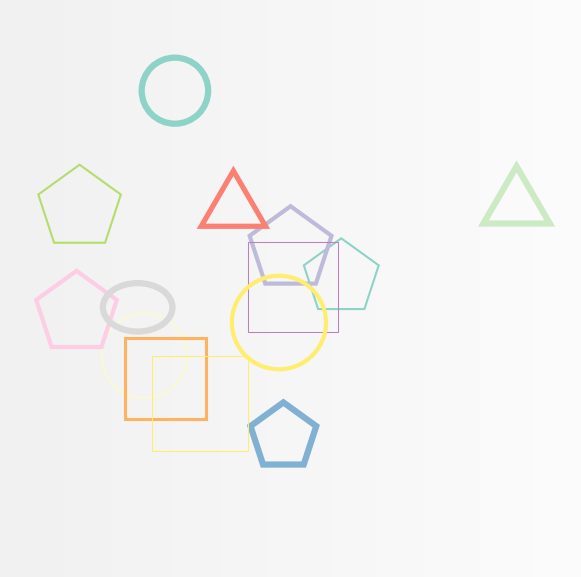[{"shape": "circle", "thickness": 3, "radius": 0.29, "center": [0.301, 0.842]}, {"shape": "pentagon", "thickness": 1, "radius": 0.34, "center": [0.587, 0.519]}, {"shape": "circle", "thickness": 0.5, "radius": 0.37, "center": [0.248, 0.383]}, {"shape": "pentagon", "thickness": 2, "radius": 0.37, "center": [0.5, 0.568]}, {"shape": "triangle", "thickness": 2.5, "radius": 0.32, "center": [0.402, 0.639]}, {"shape": "pentagon", "thickness": 3, "radius": 0.3, "center": [0.488, 0.243]}, {"shape": "square", "thickness": 1.5, "radius": 0.35, "center": [0.284, 0.344]}, {"shape": "pentagon", "thickness": 1, "radius": 0.37, "center": [0.137, 0.639]}, {"shape": "pentagon", "thickness": 2, "radius": 0.36, "center": [0.132, 0.457]}, {"shape": "oval", "thickness": 3, "radius": 0.3, "center": [0.237, 0.467]}, {"shape": "square", "thickness": 0.5, "radius": 0.39, "center": [0.504, 0.502]}, {"shape": "triangle", "thickness": 3, "radius": 0.33, "center": [0.889, 0.645]}, {"shape": "square", "thickness": 0.5, "radius": 0.41, "center": [0.344, 0.301]}, {"shape": "circle", "thickness": 2, "radius": 0.4, "center": [0.48, 0.441]}]